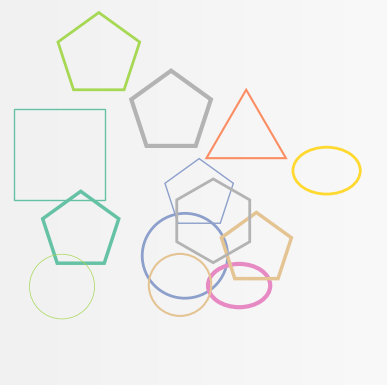[{"shape": "square", "thickness": 1, "radius": 0.59, "center": [0.155, 0.599]}, {"shape": "pentagon", "thickness": 2.5, "radius": 0.52, "center": [0.208, 0.4]}, {"shape": "triangle", "thickness": 1.5, "radius": 0.59, "center": [0.635, 0.648]}, {"shape": "circle", "thickness": 2, "radius": 0.55, "center": [0.477, 0.336]}, {"shape": "pentagon", "thickness": 1, "radius": 0.46, "center": [0.514, 0.495]}, {"shape": "oval", "thickness": 3, "radius": 0.4, "center": [0.617, 0.258]}, {"shape": "pentagon", "thickness": 2, "radius": 0.55, "center": [0.255, 0.857]}, {"shape": "circle", "thickness": 0.5, "radius": 0.42, "center": [0.16, 0.256]}, {"shape": "oval", "thickness": 2, "radius": 0.43, "center": [0.843, 0.557]}, {"shape": "circle", "thickness": 1.5, "radius": 0.4, "center": [0.465, 0.26]}, {"shape": "pentagon", "thickness": 2.5, "radius": 0.47, "center": [0.662, 0.353]}, {"shape": "pentagon", "thickness": 3, "radius": 0.54, "center": [0.442, 0.708]}, {"shape": "hexagon", "thickness": 2, "radius": 0.54, "center": [0.55, 0.426]}]